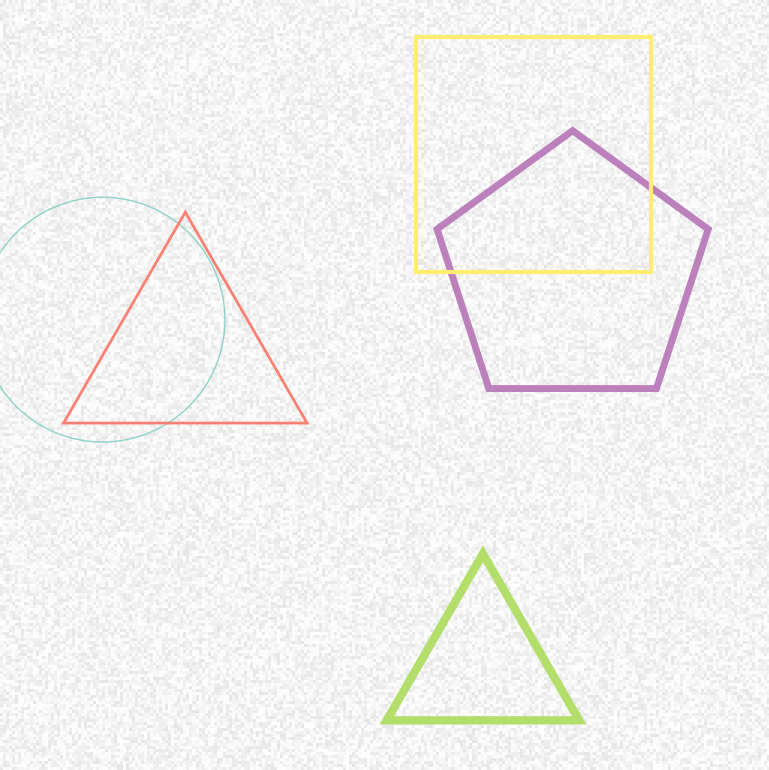[{"shape": "circle", "thickness": 0.5, "radius": 0.79, "center": [0.133, 0.585]}, {"shape": "triangle", "thickness": 1, "radius": 0.91, "center": [0.241, 0.542]}, {"shape": "triangle", "thickness": 3, "radius": 0.72, "center": [0.627, 0.137]}, {"shape": "pentagon", "thickness": 2.5, "radius": 0.93, "center": [0.744, 0.645]}, {"shape": "square", "thickness": 1.5, "radius": 0.76, "center": [0.693, 0.8]}]